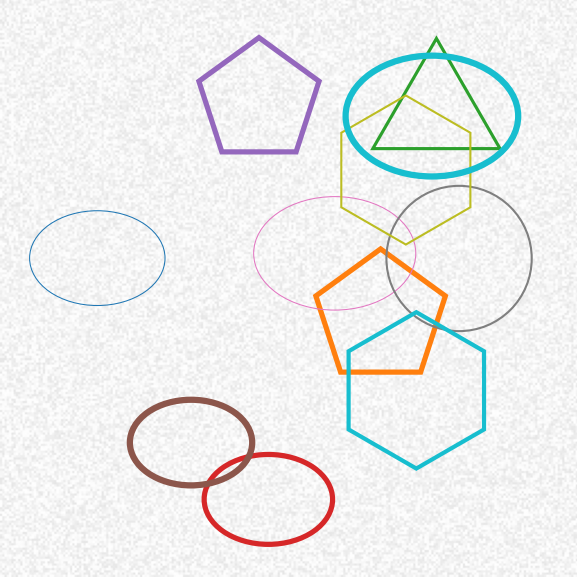[{"shape": "oval", "thickness": 0.5, "radius": 0.59, "center": [0.169, 0.552]}, {"shape": "pentagon", "thickness": 2.5, "radius": 0.59, "center": [0.659, 0.45]}, {"shape": "triangle", "thickness": 1.5, "radius": 0.64, "center": [0.756, 0.805]}, {"shape": "oval", "thickness": 2.5, "radius": 0.56, "center": [0.465, 0.134]}, {"shape": "pentagon", "thickness": 2.5, "radius": 0.55, "center": [0.448, 0.825]}, {"shape": "oval", "thickness": 3, "radius": 0.53, "center": [0.331, 0.233]}, {"shape": "oval", "thickness": 0.5, "radius": 0.7, "center": [0.58, 0.56]}, {"shape": "circle", "thickness": 1, "radius": 0.63, "center": [0.795, 0.552]}, {"shape": "hexagon", "thickness": 1, "radius": 0.65, "center": [0.703, 0.705]}, {"shape": "oval", "thickness": 3, "radius": 0.75, "center": [0.748, 0.798]}, {"shape": "hexagon", "thickness": 2, "radius": 0.68, "center": [0.721, 0.323]}]